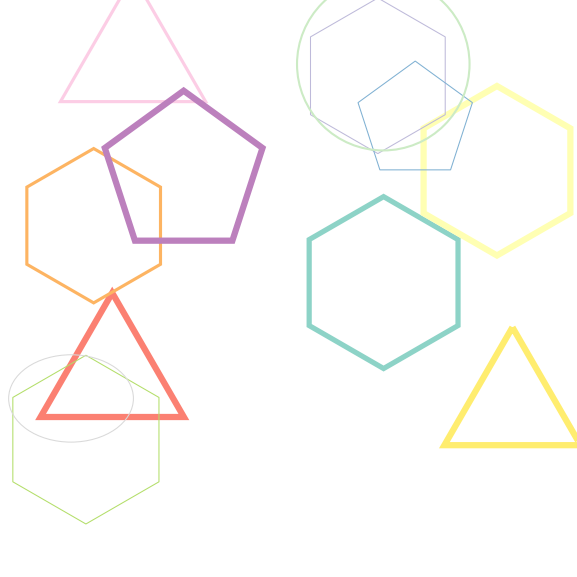[{"shape": "hexagon", "thickness": 2.5, "radius": 0.74, "center": [0.664, 0.51]}, {"shape": "hexagon", "thickness": 3, "radius": 0.73, "center": [0.861, 0.703]}, {"shape": "hexagon", "thickness": 0.5, "radius": 0.67, "center": [0.654, 0.868]}, {"shape": "triangle", "thickness": 3, "radius": 0.72, "center": [0.194, 0.349]}, {"shape": "pentagon", "thickness": 0.5, "radius": 0.52, "center": [0.719, 0.789]}, {"shape": "hexagon", "thickness": 1.5, "radius": 0.67, "center": [0.162, 0.608]}, {"shape": "hexagon", "thickness": 0.5, "radius": 0.73, "center": [0.149, 0.238]}, {"shape": "triangle", "thickness": 1.5, "radius": 0.73, "center": [0.23, 0.896]}, {"shape": "oval", "thickness": 0.5, "radius": 0.54, "center": [0.123, 0.309]}, {"shape": "pentagon", "thickness": 3, "radius": 0.72, "center": [0.318, 0.699]}, {"shape": "circle", "thickness": 1, "radius": 0.75, "center": [0.664, 0.888]}, {"shape": "triangle", "thickness": 3, "radius": 0.68, "center": [0.887, 0.296]}]